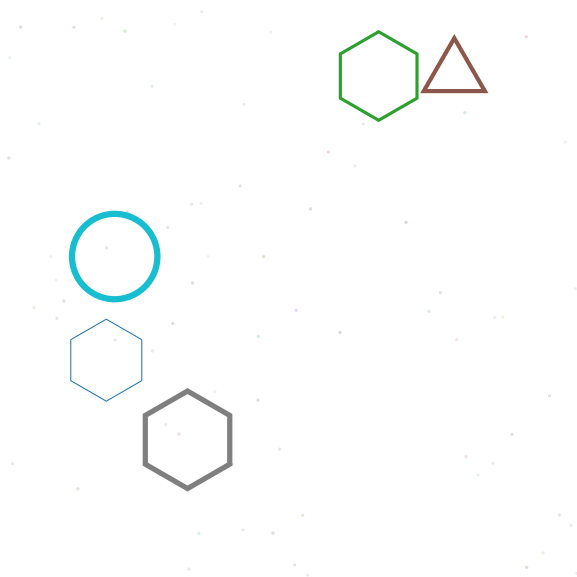[{"shape": "hexagon", "thickness": 0.5, "radius": 0.35, "center": [0.184, 0.375]}, {"shape": "hexagon", "thickness": 1.5, "radius": 0.38, "center": [0.656, 0.867]}, {"shape": "triangle", "thickness": 2, "radius": 0.31, "center": [0.787, 0.872]}, {"shape": "hexagon", "thickness": 2.5, "radius": 0.42, "center": [0.325, 0.238]}, {"shape": "circle", "thickness": 3, "radius": 0.37, "center": [0.199, 0.555]}]